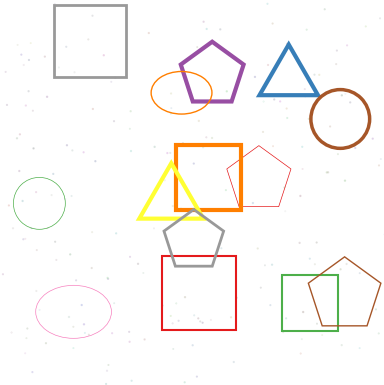[{"shape": "square", "thickness": 1.5, "radius": 0.48, "center": [0.517, 0.238]}, {"shape": "pentagon", "thickness": 0.5, "radius": 0.44, "center": [0.672, 0.534]}, {"shape": "triangle", "thickness": 3, "radius": 0.44, "center": [0.75, 0.797]}, {"shape": "square", "thickness": 1.5, "radius": 0.37, "center": [0.805, 0.214]}, {"shape": "circle", "thickness": 0.5, "radius": 0.34, "center": [0.102, 0.472]}, {"shape": "pentagon", "thickness": 3, "radius": 0.43, "center": [0.551, 0.806]}, {"shape": "square", "thickness": 3, "radius": 0.42, "center": [0.541, 0.54]}, {"shape": "oval", "thickness": 1, "radius": 0.39, "center": [0.472, 0.759]}, {"shape": "triangle", "thickness": 3, "radius": 0.48, "center": [0.445, 0.48]}, {"shape": "pentagon", "thickness": 1, "radius": 0.5, "center": [0.895, 0.234]}, {"shape": "circle", "thickness": 2.5, "radius": 0.38, "center": [0.884, 0.691]}, {"shape": "oval", "thickness": 0.5, "radius": 0.49, "center": [0.191, 0.19]}, {"shape": "square", "thickness": 2, "radius": 0.47, "center": [0.234, 0.894]}, {"shape": "pentagon", "thickness": 2, "radius": 0.41, "center": [0.503, 0.375]}]